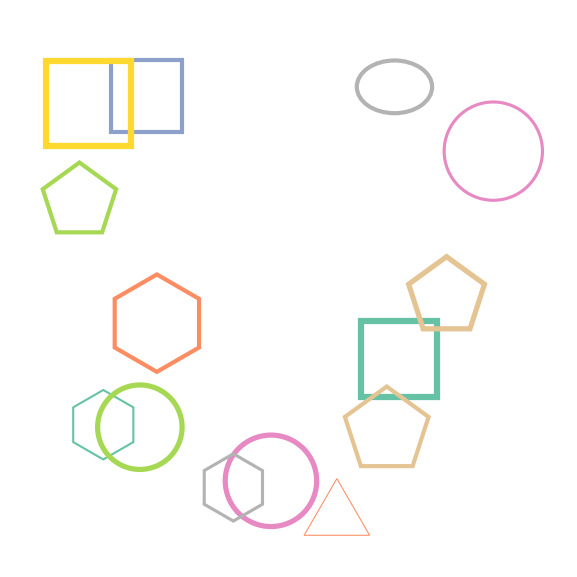[{"shape": "square", "thickness": 3, "radius": 0.33, "center": [0.691, 0.378]}, {"shape": "hexagon", "thickness": 1, "radius": 0.3, "center": [0.179, 0.264]}, {"shape": "hexagon", "thickness": 2, "radius": 0.42, "center": [0.272, 0.44]}, {"shape": "triangle", "thickness": 0.5, "radius": 0.33, "center": [0.583, 0.105]}, {"shape": "square", "thickness": 2, "radius": 0.31, "center": [0.254, 0.832]}, {"shape": "circle", "thickness": 2.5, "radius": 0.4, "center": [0.469, 0.167]}, {"shape": "circle", "thickness": 1.5, "radius": 0.43, "center": [0.854, 0.737]}, {"shape": "circle", "thickness": 2.5, "radius": 0.37, "center": [0.242, 0.259]}, {"shape": "pentagon", "thickness": 2, "radius": 0.33, "center": [0.138, 0.651]}, {"shape": "square", "thickness": 3, "radius": 0.37, "center": [0.153, 0.821]}, {"shape": "pentagon", "thickness": 2, "radius": 0.38, "center": [0.67, 0.254]}, {"shape": "pentagon", "thickness": 2.5, "radius": 0.35, "center": [0.773, 0.486]}, {"shape": "hexagon", "thickness": 1.5, "radius": 0.29, "center": [0.404, 0.155]}, {"shape": "oval", "thickness": 2, "radius": 0.33, "center": [0.683, 0.849]}]